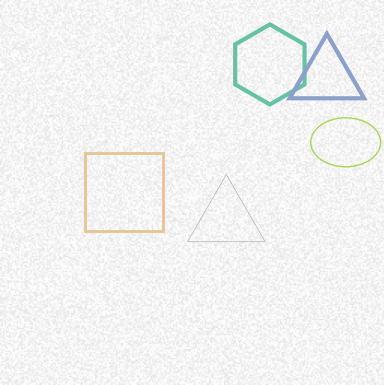[{"shape": "hexagon", "thickness": 3, "radius": 0.52, "center": [0.701, 0.833]}, {"shape": "triangle", "thickness": 3, "radius": 0.56, "center": [0.849, 0.801]}, {"shape": "oval", "thickness": 1, "radius": 0.45, "center": [0.898, 0.63]}, {"shape": "square", "thickness": 2, "radius": 0.5, "center": [0.322, 0.501]}, {"shape": "triangle", "thickness": 0.5, "radius": 0.58, "center": [0.588, 0.43]}]